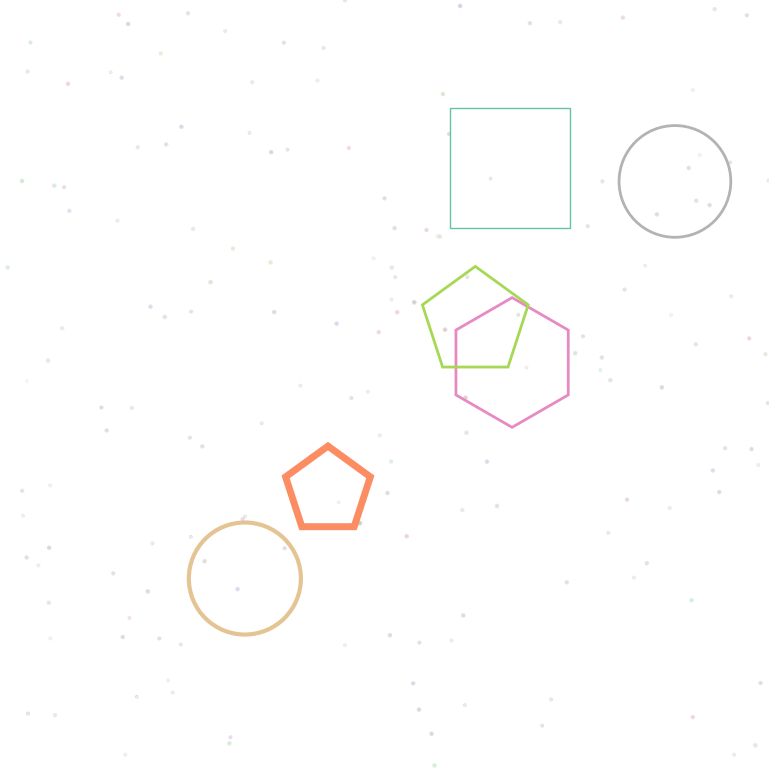[{"shape": "square", "thickness": 0.5, "radius": 0.39, "center": [0.663, 0.782]}, {"shape": "pentagon", "thickness": 2.5, "radius": 0.29, "center": [0.426, 0.363]}, {"shape": "hexagon", "thickness": 1, "radius": 0.42, "center": [0.665, 0.529]}, {"shape": "pentagon", "thickness": 1, "radius": 0.36, "center": [0.617, 0.582]}, {"shape": "circle", "thickness": 1.5, "radius": 0.36, "center": [0.318, 0.249]}, {"shape": "circle", "thickness": 1, "radius": 0.36, "center": [0.877, 0.764]}]